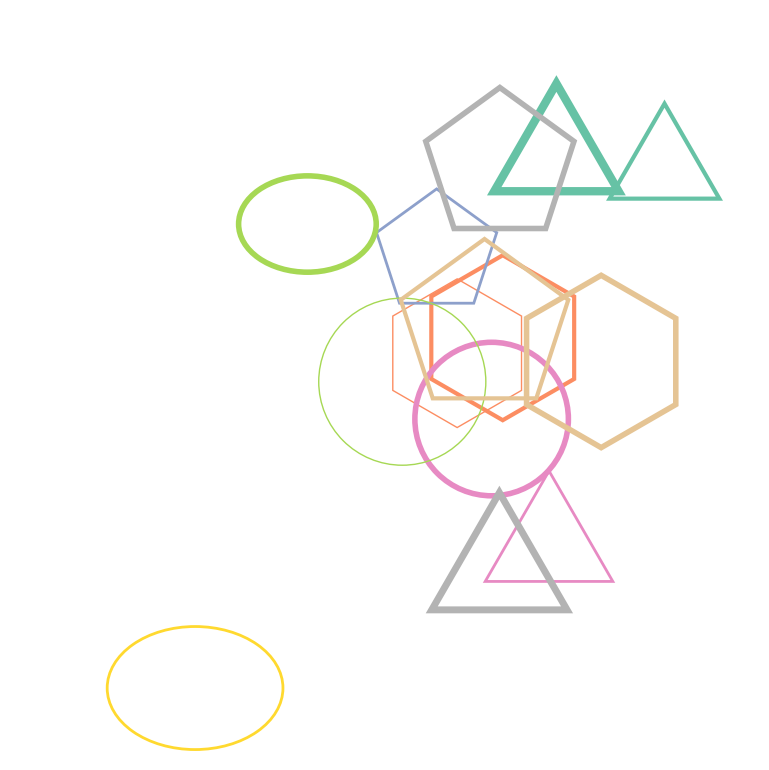[{"shape": "triangle", "thickness": 3, "radius": 0.47, "center": [0.723, 0.798]}, {"shape": "triangle", "thickness": 1.5, "radius": 0.41, "center": [0.863, 0.783]}, {"shape": "hexagon", "thickness": 0.5, "radius": 0.48, "center": [0.594, 0.541]}, {"shape": "hexagon", "thickness": 1.5, "radius": 0.54, "center": [0.653, 0.561]}, {"shape": "pentagon", "thickness": 1, "radius": 0.41, "center": [0.567, 0.673]}, {"shape": "triangle", "thickness": 1, "radius": 0.48, "center": [0.713, 0.293]}, {"shape": "circle", "thickness": 2, "radius": 0.5, "center": [0.638, 0.456]}, {"shape": "oval", "thickness": 2, "radius": 0.45, "center": [0.399, 0.709]}, {"shape": "circle", "thickness": 0.5, "radius": 0.54, "center": [0.522, 0.504]}, {"shape": "oval", "thickness": 1, "radius": 0.57, "center": [0.253, 0.106]}, {"shape": "hexagon", "thickness": 2, "radius": 0.56, "center": [0.781, 0.531]}, {"shape": "pentagon", "thickness": 1.5, "radius": 0.57, "center": [0.629, 0.575]}, {"shape": "pentagon", "thickness": 2, "radius": 0.51, "center": [0.649, 0.785]}, {"shape": "triangle", "thickness": 2.5, "radius": 0.51, "center": [0.649, 0.259]}]